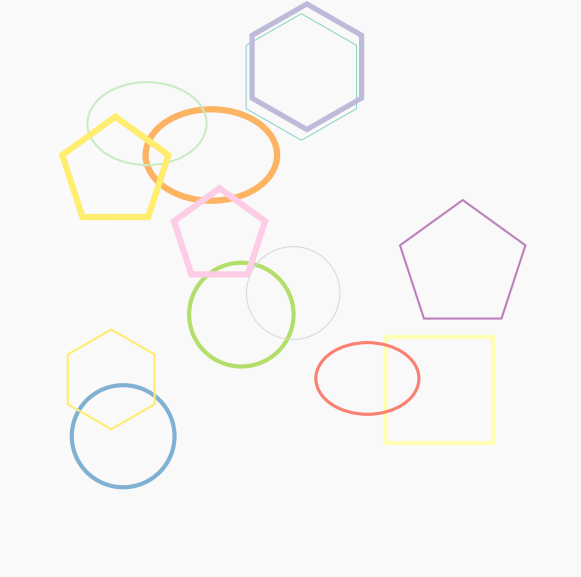[{"shape": "hexagon", "thickness": 0.5, "radius": 0.55, "center": [0.518, 0.866]}, {"shape": "square", "thickness": 2, "radius": 0.46, "center": [0.757, 0.324]}, {"shape": "hexagon", "thickness": 2.5, "radius": 0.54, "center": [0.528, 0.884]}, {"shape": "oval", "thickness": 1.5, "radius": 0.44, "center": [0.632, 0.344]}, {"shape": "circle", "thickness": 2, "radius": 0.44, "center": [0.212, 0.244]}, {"shape": "oval", "thickness": 3, "radius": 0.57, "center": [0.364, 0.731]}, {"shape": "circle", "thickness": 2, "radius": 0.45, "center": [0.415, 0.454]}, {"shape": "pentagon", "thickness": 3, "radius": 0.41, "center": [0.378, 0.591]}, {"shape": "circle", "thickness": 0.5, "radius": 0.4, "center": [0.504, 0.492]}, {"shape": "pentagon", "thickness": 1, "radius": 0.57, "center": [0.796, 0.539]}, {"shape": "oval", "thickness": 1, "radius": 0.51, "center": [0.253, 0.785]}, {"shape": "pentagon", "thickness": 3, "radius": 0.48, "center": [0.198, 0.701]}, {"shape": "hexagon", "thickness": 1, "radius": 0.43, "center": [0.191, 0.342]}]